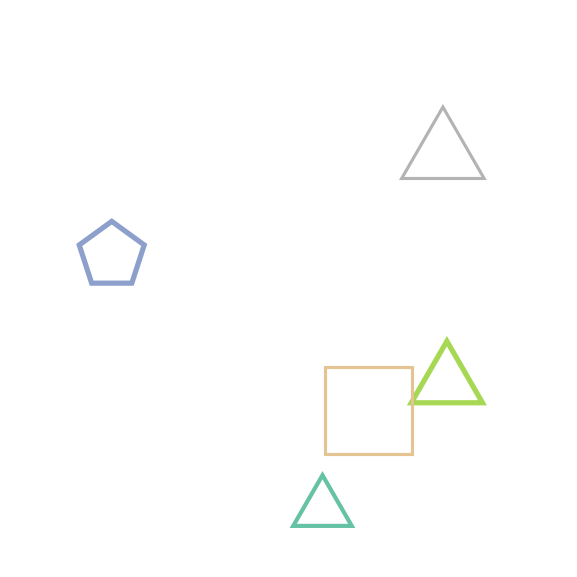[{"shape": "triangle", "thickness": 2, "radius": 0.29, "center": [0.558, 0.118]}, {"shape": "pentagon", "thickness": 2.5, "radius": 0.3, "center": [0.193, 0.557]}, {"shape": "triangle", "thickness": 2.5, "radius": 0.36, "center": [0.774, 0.337]}, {"shape": "square", "thickness": 1.5, "radius": 0.38, "center": [0.638, 0.289]}, {"shape": "triangle", "thickness": 1.5, "radius": 0.41, "center": [0.767, 0.731]}]